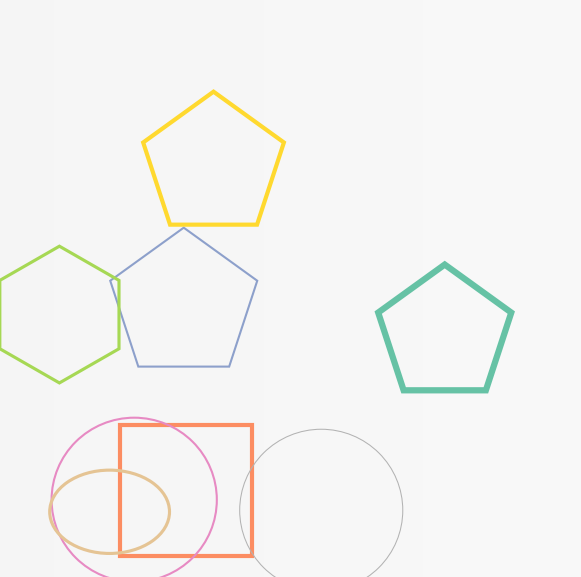[{"shape": "pentagon", "thickness": 3, "radius": 0.6, "center": [0.765, 0.421]}, {"shape": "square", "thickness": 2, "radius": 0.57, "center": [0.32, 0.149]}, {"shape": "pentagon", "thickness": 1, "radius": 0.66, "center": [0.316, 0.472]}, {"shape": "circle", "thickness": 1, "radius": 0.71, "center": [0.231, 0.134]}, {"shape": "hexagon", "thickness": 1.5, "radius": 0.59, "center": [0.102, 0.454]}, {"shape": "pentagon", "thickness": 2, "radius": 0.64, "center": [0.367, 0.713]}, {"shape": "oval", "thickness": 1.5, "radius": 0.52, "center": [0.189, 0.113]}, {"shape": "circle", "thickness": 0.5, "radius": 0.7, "center": [0.553, 0.116]}]